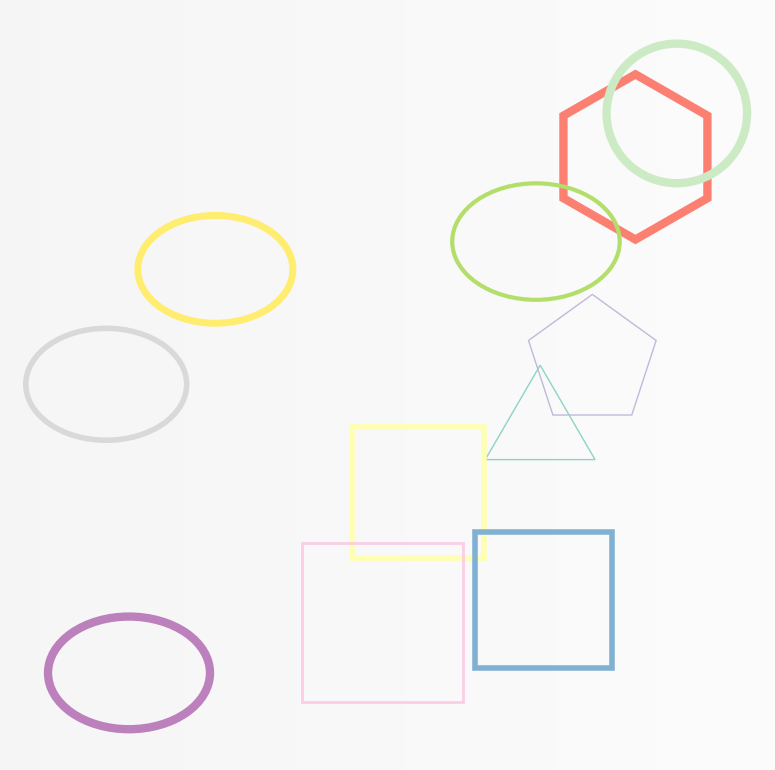[{"shape": "triangle", "thickness": 0.5, "radius": 0.41, "center": [0.697, 0.444]}, {"shape": "square", "thickness": 2, "radius": 0.42, "center": [0.539, 0.36]}, {"shape": "pentagon", "thickness": 0.5, "radius": 0.43, "center": [0.764, 0.531]}, {"shape": "hexagon", "thickness": 3, "radius": 0.54, "center": [0.82, 0.796]}, {"shape": "square", "thickness": 2, "radius": 0.44, "center": [0.701, 0.22]}, {"shape": "oval", "thickness": 1.5, "radius": 0.54, "center": [0.692, 0.686]}, {"shape": "square", "thickness": 1, "radius": 0.52, "center": [0.493, 0.192]}, {"shape": "oval", "thickness": 2, "radius": 0.52, "center": [0.137, 0.501]}, {"shape": "oval", "thickness": 3, "radius": 0.52, "center": [0.166, 0.126]}, {"shape": "circle", "thickness": 3, "radius": 0.45, "center": [0.873, 0.853]}, {"shape": "oval", "thickness": 2.5, "radius": 0.5, "center": [0.278, 0.65]}]